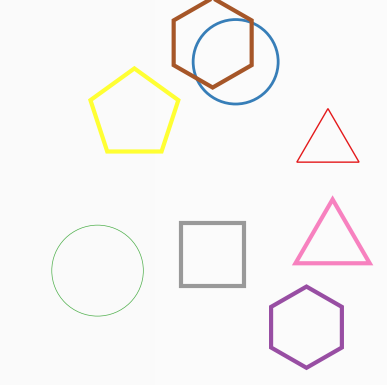[{"shape": "triangle", "thickness": 1, "radius": 0.46, "center": [0.846, 0.625]}, {"shape": "circle", "thickness": 2, "radius": 0.55, "center": [0.608, 0.84]}, {"shape": "circle", "thickness": 0.5, "radius": 0.59, "center": [0.252, 0.297]}, {"shape": "hexagon", "thickness": 3, "radius": 0.53, "center": [0.791, 0.15]}, {"shape": "pentagon", "thickness": 3, "radius": 0.6, "center": [0.347, 0.703]}, {"shape": "hexagon", "thickness": 3, "radius": 0.58, "center": [0.549, 0.889]}, {"shape": "triangle", "thickness": 3, "radius": 0.55, "center": [0.858, 0.371]}, {"shape": "square", "thickness": 3, "radius": 0.41, "center": [0.549, 0.339]}]